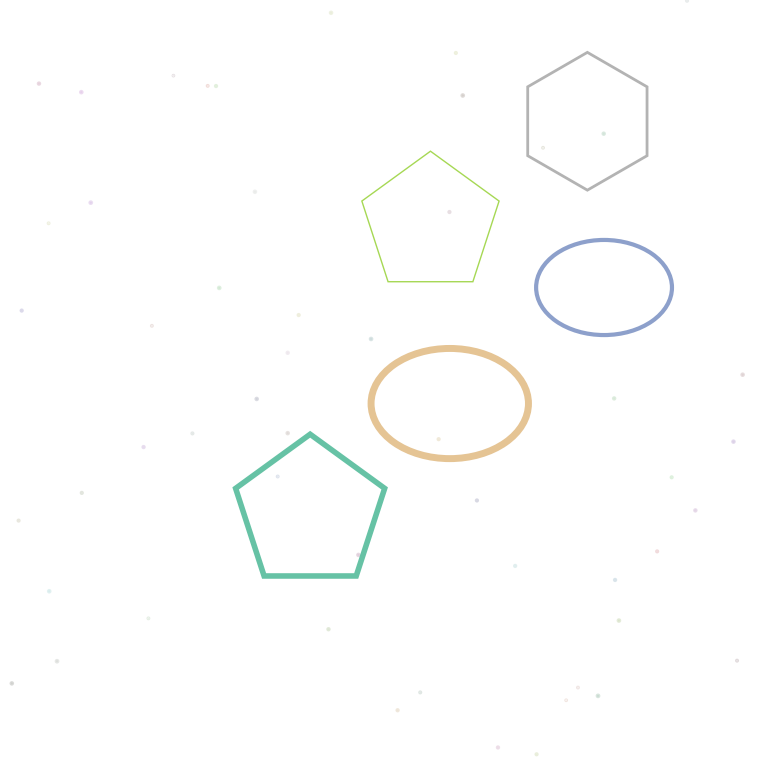[{"shape": "pentagon", "thickness": 2, "radius": 0.51, "center": [0.403, 0.334]}, {"shape": "oval", "thickness": 1.5, "radius": 0.44, "center": [0.784, 0.627]}, {"shape": "pentagon", "thickness": 0.5, "radius": 0.47, "center": [0.559, 0.71]}, {"shape": "oval", "thickness": 2.5, "radius": 0.51, "center": [0.584, 0.476]}, {"shape": "hexagon", "thickness": 1, "radius": 0.45, "center": [0.763, 0.843]}]